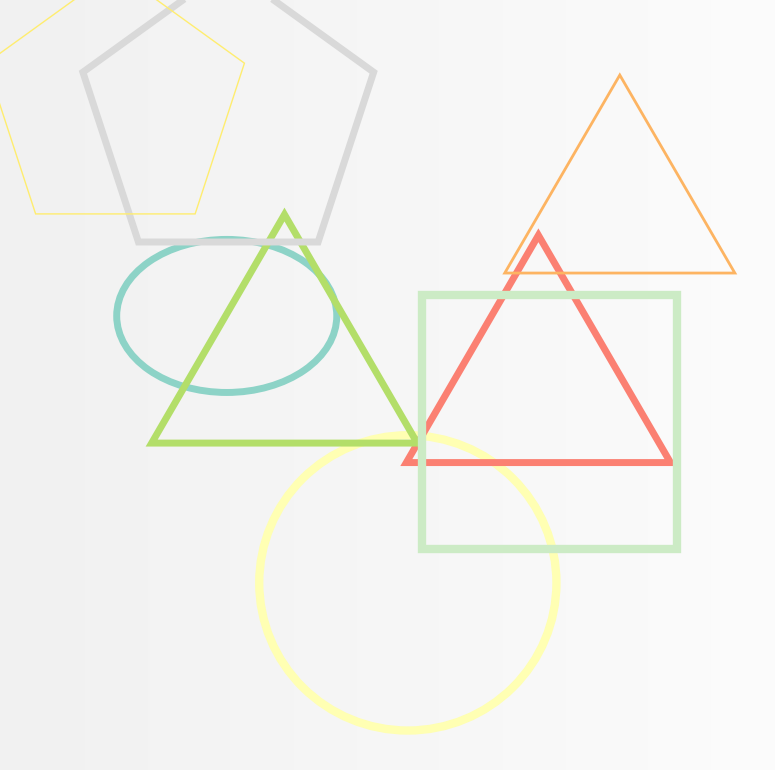[{"shape": "oval", "thickness": 2.5, "radius": 0.71, "center": [0.293, 0.59]}, {"shape": "circle", "thickness": 3, "radius": 0.96, "center": [0.526, 0.243]}, {"shape": "triangle", "thickness": 2.5, "radius": 0.98, "center": [0.695, 0.498]}, {"shape": "triangle", "thickness": 1, "radius": 0.86, "center": [0.8, 0.731]}, {"shape": "triangle", "thickness": 2.5, "radius": 0.99, "center": [0.367, 0.524]}, {"shape": "pentagon", "thickness": 2.5, "radius": 0.99, "center": [0.295, 0.845]}, {"shape": "square", "thickness": 3, "radius": 0.82, "center": [0.709, 0.452]}, {"shape": "pentagon", "thickness": 0.5, "radius": 0.88, "center": [0.149, 0.864]}]